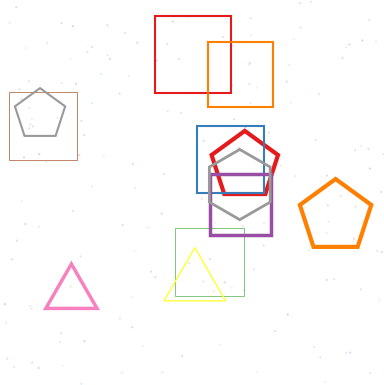[{"shape": "square", "thickness": 1.5, "radius": 0.5, "center": [0.501, 0.859]}, {"shape": "pentagon", "thickness": 3, "radius": 0.45, "center": [0.636, 0.569]}, {"shape": "square", "thickness": 1.5, "radius": 0.44, "center": [0.6, 0.586]}, {"shape": "square", "thickness": 0.5, "radius": 0.44, "center": [0.545, 0.32]}, {"shape": "square", "thickness": 2.5, "radius": 0.4, "center": [0.625, 0.468]}, {"shape": "pentagon", "thickness": 3, "radius": 0.49, "center": [0.872, 0.438]}, {"shape": "square", "thickness": 1.5, "radius": 0.43, "center": [0.624, 0.806]}, {"shape": "triangle", "thickness": 1, "radius": 0.46, "center": [0.506, 0.265]}, {"shape": "square", "thickness": 0.5, "radius": 0.44, "center": [0.112, 0.673]}, {"shape": "triangle", "thickness": 2.5, "radius": 0.38, "center": [0.185, 0.237]}, {"shape": "pentagon", "thickness": 1.5, "radius": 0.34, "center": [0.104, 0.703]}, {"shape": "hexagon", "thickness": 2, "radius": 0.46, "center": [0.623, 0.521]}]